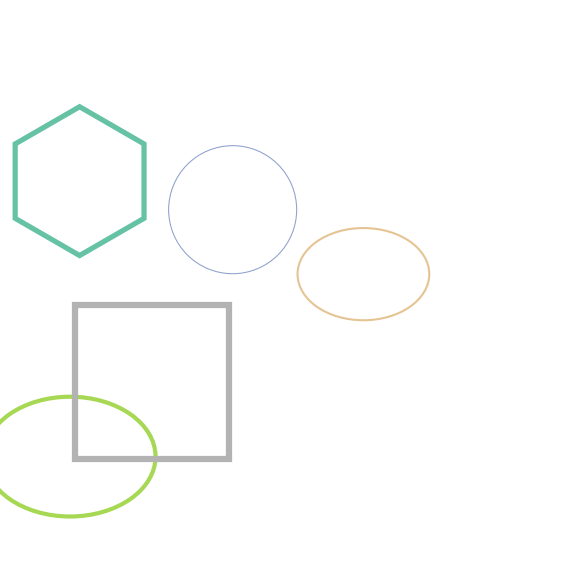[{"shape": "hexagon", "thickness": 2.5, "radius": 0.64, "center": [0.138, 0.685]}, {"shape": "circle", "thickness": 0.5, "radius": 0.55, "center": [0.403, 0.636]}, {"shape": "oval", "thickness": 2, "radius": 0.74, "center": [0.121, 0.208]}, {"shape": "oval", "thickness": 1, "radius": 0.57, "center": [0.629, 0.524]}, {"shape": "square", "thickness": 3, "radius": 0.67, "center": [0.263, 0.337]}]